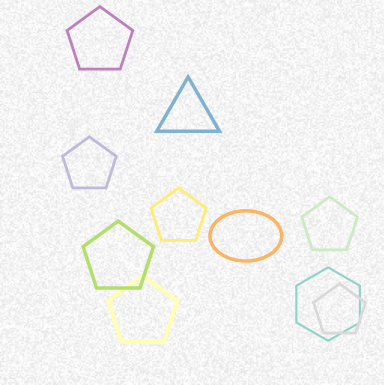[{"shape": "hexagon", "thickness": 1.5, "radius": 0.48, "center": [0.852, 0.21]}, {"shape": "pentagon", "thickness": 3, "radius": 0.47, "center": [0.371, 0.189]}, {"shape": "pentagon", "thickness": 2, "radius": 0.37, "center": [0.232, 0.571]}, {"shape": "triangle", "thickness": 2.5, "radius": 0.47, "center": [0.489, 0.706]}, {"shape": "oval", "thickness": 2.5, "radius": 0.47, "center": [0.638, 0.387]}, {"shape": "pentagon", "thickness": 2.5, "radius": 0.48, "center": [0.307, 0.33]}, {"shape": "pentagon", "thickness": 2, "radius": 0.35, "center": [0.882, 0.192]}, {"shape": "pentagon", "thickness": 2, "radius": 0.45, "center": [0.26, 0.893]}, {"shape": "pentagon", "thickness": 2, "radius": 0.38, "center": [0.856, 0.413]}, {"shape": "pentagon", "thickness": 2, "radius": 0.38, "center": [0.464, 0.436]}]